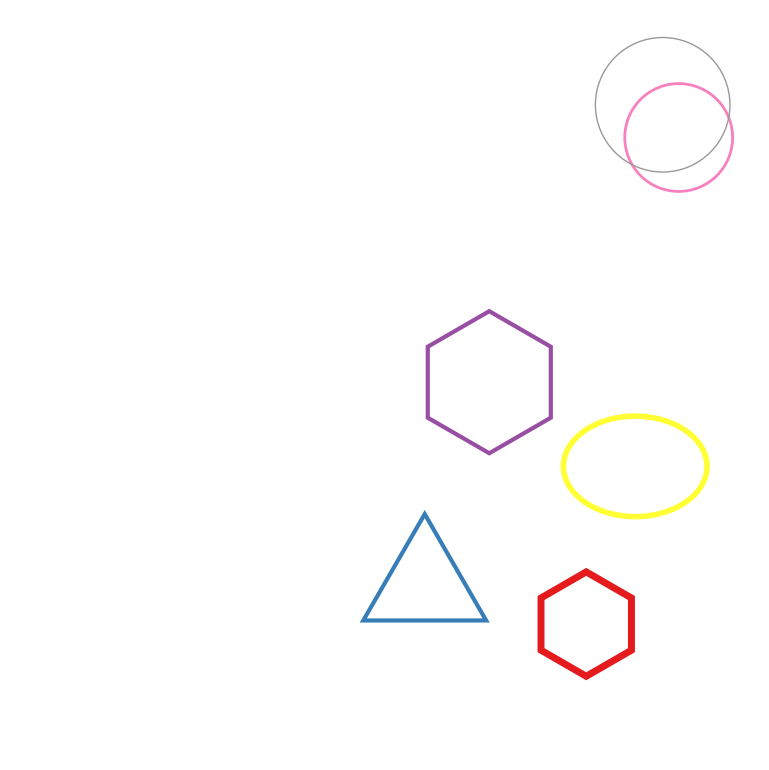[{"shape": "hexagon", "thickness": 2.5, "radius": 0.34, "center": [0.761, 0.19]}, {"shape": "triangle", "thickness": 1.5, "radius": 0.46, "center": [0.552, 0.24]}, {"shape": "hexagon", "thickness": 1.5, "radius": 0.46, "center": [0.635, 0.504]}, {"shape": "oval", "thickness": 2, "radius": 0.47, "center": [0.825, 0.394]}, {"shape": "circle", "thickness": 1, "radius": 0.35, "center": [0.881, 0.821]}, {"shape": "circle", "thickness": 0.5, "radius": 0.44, "center": [0.861, 0.864]}]